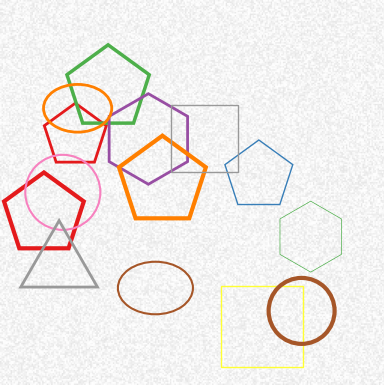[{"shape": "pentagon", "thickness": 3, "radius": 0.54, "center": [0.114, 0.443]}, {"shape": "pentagon", "thickness": 2, "radius": 0.42, "center": [0.196, 0.647]}, {"shape": "pentagon", "thickness": 1, "radius": 0.46, "center": [0.672, 0.544]}, {"shape": "pentagon", "thickness": 2.5, "radius": 0.56, "center": [0.281, 0.771]}, {"shape": "hexagon", "thickness": 0.5, "radius": 0.46, "center": [0.807, 0.385]}, {"shape": "hexagon", "thickness": 2, "radius": 0.59, "center": [0.385, 0.639]}, {"shape": "oval", "thickness": 2, "radius": 0.44, "center": [0.202, 0.719]}, {"shape": "pentagon", "thickness": 3, "radius": 0.59, "center": [0.422, 0.529]}, {"shape": "square", "thickness": 1, "radius": 0.53, "center": [0.681, 0.152]}, {"shape": "circle", "thickness": 3, "radius": 0.43, "center": [0.783, 0.192]}, {"shape": "oval", "thickness": 1.5, "radius": 0.49, "center": [0.404, 0.252]}, {"shape": "circle", "thickness": 1.5, "radius": 0.49, "center": [0.163, 0.5]}, {"shape": "square", "thickness": 1, "radius": 0.44, "center": [0.531, 0.64]}, {"shape": "triangle", "thickness": 2, "radius": 0.57, "center": [0.154, 0.312]}]